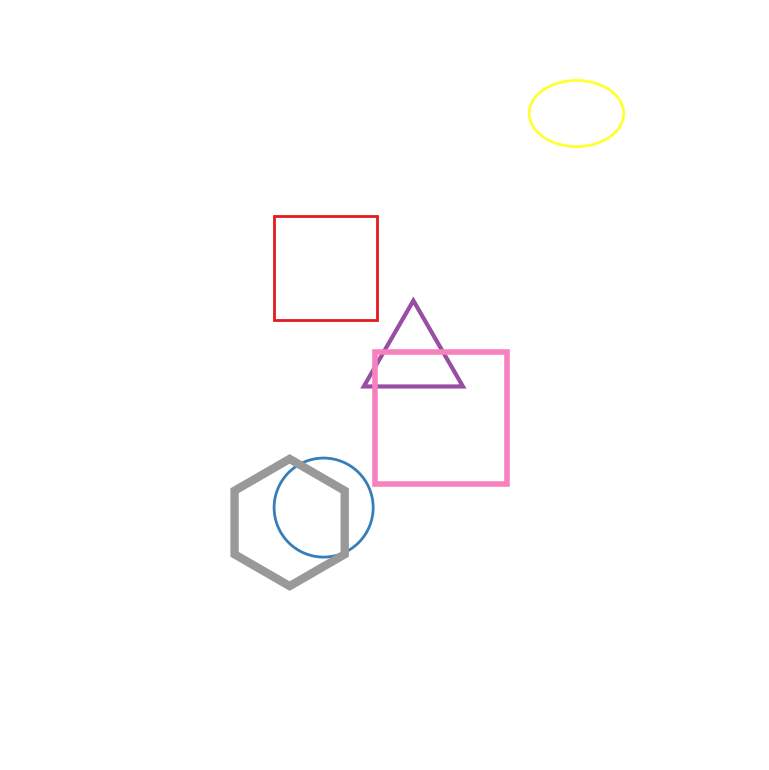[{"shape": "square", "thickness": 1, "radius": 0.34, "center": [0.423, 0.652]}, {"shape": "circle", "thickness": 1, "radius": 0.32, "center": [0.42, 0.341]}, {"shape": "triangle", "thickness": 1.5, "radius": 0.37, "center": [0.537, 0.535]}, {"shape": "oval", "thickness": 1, "radius": 0.31, "center": [0.749, 0.853]}, {"shape": "square", "thickness": 2, "radius": 0.43, "center": [0.572, 0.457]}, {"shape": "hexagon", "thickness": 3, "radius": 0.41, "center": [0.376, 0.321]}]